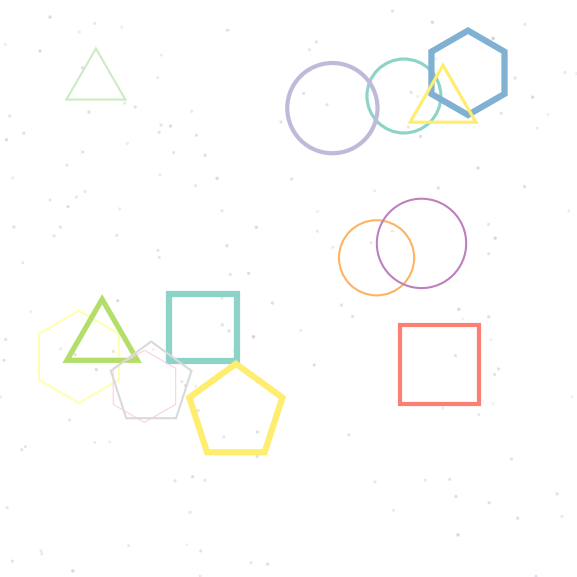[{"shape": "square", "thickness": 3, "radius": 0.29, "center": [0.352, 0.432]}, {"shape": "circle", "thickness": 1.5, "radius": 0.32, "center": [0.699, 0.833]}, {"shape": "hexagon", "thickness": 1, "radius": 0.4, "center": [0.137, 0.381]}, {"shape": "circle", "thickness": 2, "radius": 0.39, "center": [0.576, 0.812]}, {"shape": "square", "thickness": 2, "radius": 0.34, "center": [0.761, 0.367]}, {"shape": "hexagon", "thickness": 3, "radius": 0.37, "center": [0.81, 0.873]}, {"shape": "circle", "thickness": 1, "radius": 0.33, "center": [0.652, 0.553]}, {"shape": "triangle", "thickness": 2.5, "radius": 0.35, "center": [0.177, 0.41]}, {"shape": "hexagon", "thickness": 0.5, "radius": 0.31, "center": [0.25, 0.33]}, {"shape": "pentagon", "thickness": 1, "radius": 0.37, "center": [0.262, 0.334]}, {"shape": "circle", "thickness": 1, "radius": 0.39, "center": [0.73, 0.578]}, {"shape": "triangle", "thickness": 1, "radius": 0.29, "center": [0.166, 0.856]}, {"shape": "triangle", "thickness": 1.5, "radius": 0.33, "center": [0.767, 0.82]}, {"shape": "pentagon", "thickness": 3, "radius": 0.42, "center": [0.408, 0.285]}]